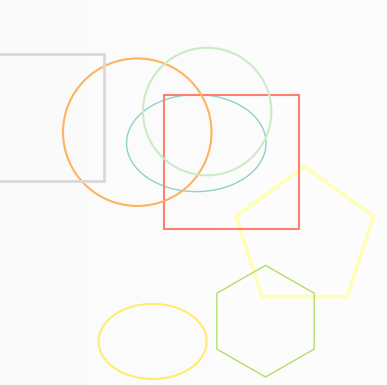[{"shape": "oval", "thickness": 1, "radius": 0.9, "center": [0.507, 0.628]}, {"shape": "pentagon", "thickness": 2.5, "radius": 0.93, "center": [0.786, 0.38]}, {"shape": "square", "thickness": 1.5, "radius": 0.87, "center": [0.598, 0.579]}, {"shape": "circle", "thickness": 1.5, "radius": 0.96, "center": [0.354, 0.657]}, {"shape": "hexagon", "thickness": 1, "radius": 0.73, "center": [0.685, 0.166]}, {"shape": "square", "thickness": 2, "radius": 0.83, "center": [0.103, 0.694]}, {"shape": "circle", "thickness": 1.5, "radius": 0.83, "center": [0.535, 0.71]}, {"shape": "oval", "thickness": 1.5, "radius": 0.7, "center": [0.394, 0.113]}]